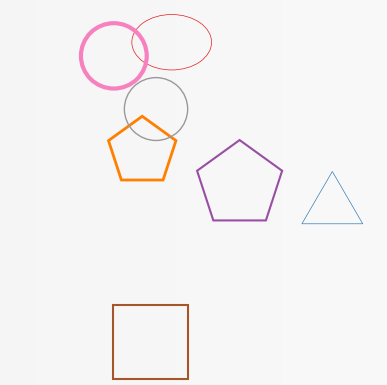[{"shape": "oval", "thickness": 0.5, "radius": 0.51, "center": [0.443, 0.89]}, {"shape": "triangle", "thickness": 0.5, "radius": 0.45, "center": [0.858, 0.464]}, {"shape": "pentagon", "thickness": 1.5, "radius": 0.58, "center": [0.618, 0.521]}, {"shape": "pentagon", "thickness": 2, "radius": 0.46, "center": [0.367, 0.606]}, {"shape": "square", "thickness": 1.5, "radius": 0.48, "center": [0.388, 0.112]}, {"shape": "circle", "thickness": 3, "radius": 0.42, "center": [0.294, 0.855]}, {"shape": "circle", "thickness": 1, "radius": 0.41, "center": [0.403, 0.717]}]